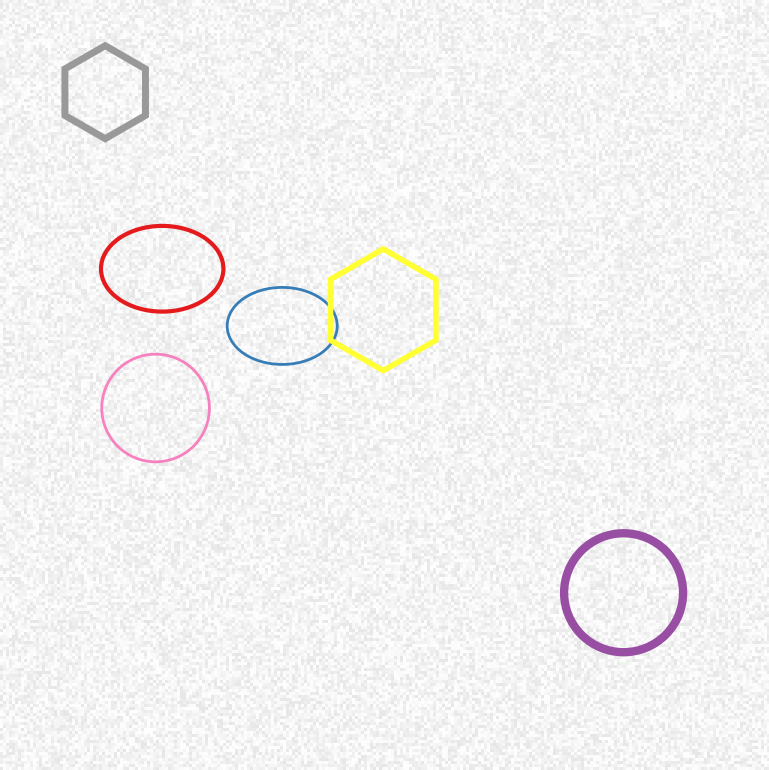[{"shape": "oval", "thickness": 1.5, "radius": 0.4, "center": [0.211, 0.651]}, {"shape": "oval", "thickness": 1, "radius": 0.36, "center": [0.366, 0.577]}, {"shape": "circle", "thickness": 3, "radius": 0.39, "center": [0.81, 0.23]}, {"shape": "hexagon", "thickness": 2, "radius": 0.4, "center": [0.498, 0.598]}, {"shape": "circle", "thickness": 1, "radius": 0.35, "center": [0.202, 0.47]}, {"shape": "hexagon", "thickness": 2.5, "radius": 0.3, "center": [0.137, 0.88]}]